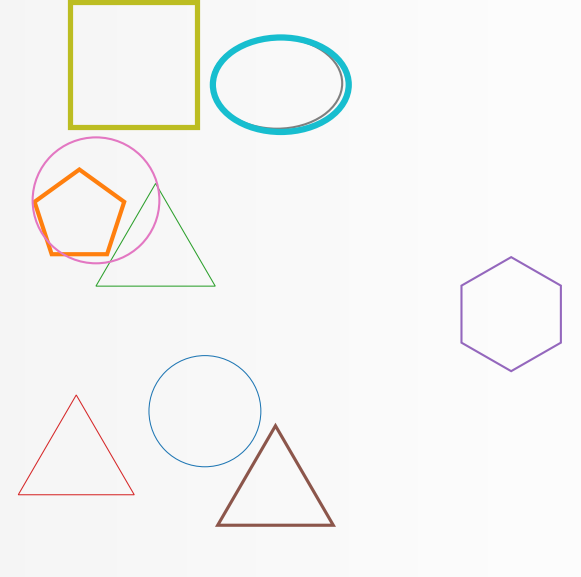[{"shape": "circle", "thickness": 0.5, "radius": 0.48, "center": [0.353, 0.287]}, {"shape": "pentagon", "thickness": 2, "radius": 0.41, "center": [0.137, 0.625]}, {"shape": "triangle", "thickness": 0.5, "radius": 0.59, "center": [0.268, 0.563]}, {"shape": "triangle", "thickness": 0.5, "radius": 0.58, "center": [0.131, 0.2]}, {"shape": "hexagon", "thickness": 1, "radius": 0.49, "center": [0.879, 0.455]}, {"shape": "triangle", "thickness": 1.5, "radius": 0.57, "center": [0.474, 0.147]}, {"shape": "circle", "thickness": 1, "radius": 0.55, "center": [0.165, 0.652]}, {"shape": "oval", "thickness": 1, "radius": 0.56, "center": [0.476, 0.855]}, {"shape": "square", "thickness": 2.5, "radius": 0.54, "center": [0.23, 0.888]}, {"shape": "oval", "thickness": 3, "radius": 0.58, "center": [0.483, 0.852]}]